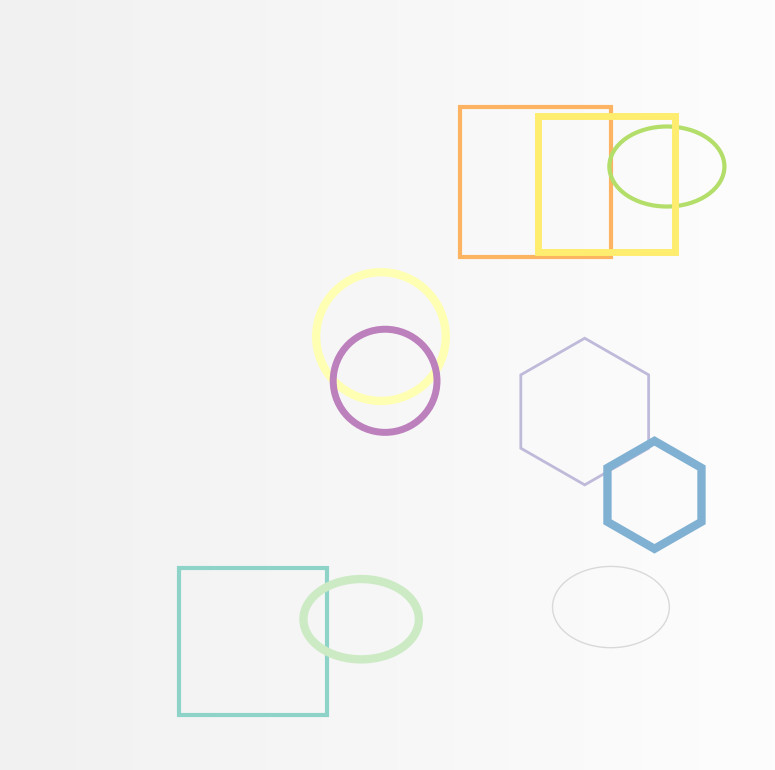[{"shape": "square", "thickness": 1.5, "radius": 0.48, "center": [0.326, 0.167]}, {"shape": "circle", "thickness": 3, "radius": 0.42, "center": [0.492, 0.563]}, {"shape": "hexagon", "thickness": 1, "radius": 0.48, "center": [0.754, 0.466]}, {"shape": "hexagon", "thickness": 3, "radius": 0.35, "center": [0.844, 0.357]}, {"shape": "square", "thickness": 1.5, "radius": 0.49, "center": [0.691, 0.764]}, {"shape": "oval", "thickness": 1.5, "radius": 0.37, "center": [0.861, 0.784]}, {"shape": "oval", "thickness": 0.5, "radius": 0.38, "center": [0.788, 0.212]}, {"shape": "circle", "thickness": 2.5, "radius": 0.33, "center": [0.497, 0.505]}, {"shape": "oval", "thickness": 3, "radius": 0.37, "center": [0.466, 0.196]}, {"shape": "square", "thickness": 2.5, "radius": 0.44, "center": [0.782, 0.761]}]